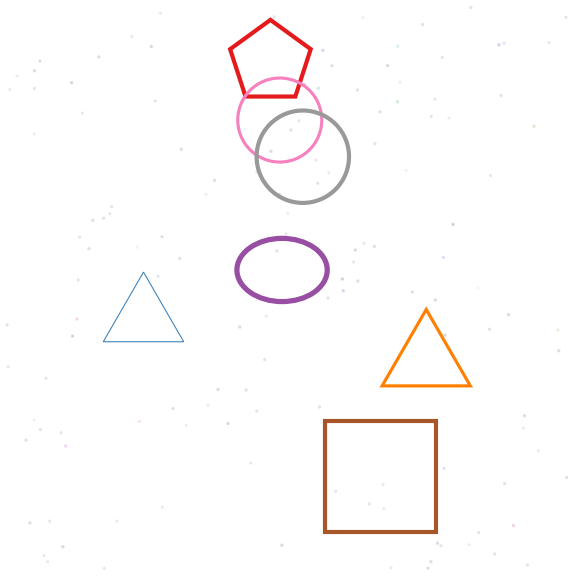[{"shape": "pentagon", "thickness": 2, "radius": 0.37, "center": [0.468, 0.891]}, {"shape": "triangle", "thickness": 0.5, "radius": 0.4, "center": [0.248, 0.448]}, {"shape": "oval", "thickness": 2.5, "radius": 0.39, "center": [0.488, 0.532]}, {"shape": "triangle", "thickness": 1.5, "radius": 0.44, "center": [0.738, 0.375]}, {"shape": "square", "thickness": 2, "radius": 0.48, "center": [0.659, 0.175]}, {"shape": "circle", "thickness": 1.5, "radius": 0.36, "center": [0.484, 0.791]}, {"shape": "circle", "thickness": 2, "radius": 0.4, "center": [0.524, 0.728]}]